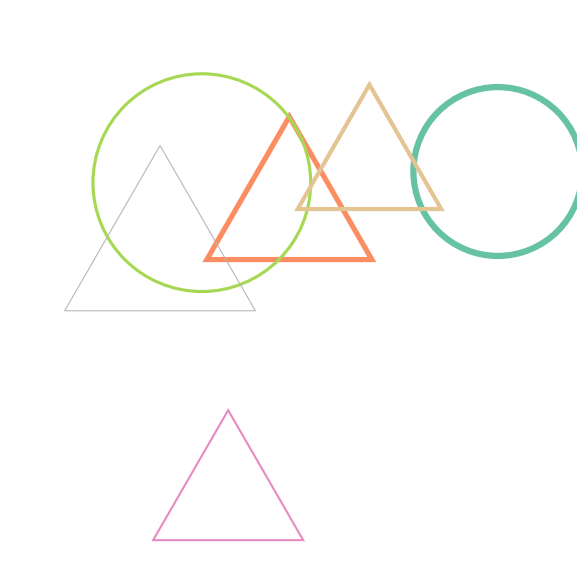[{"shape": "circle", "thickness": 3, "radius": 0.73, "center": [0.862, 0.702]}, {"shape": "triangle", "thickness": 2.5, "radius": 0.82, "center": [0.501, 0.632]}, {"shape": "triangle", "thickness": 1, "radius": 0.75, "center": [0.395, 0.139]}, {"shape": "circle", "thickness": 1.5, "radius": 0.94, "center": [0.349, 0.683]}, {"shape": "triangle", "thickness": 2, "radius": 0.72, "center": [0.64, 0.709]}, {"shape": "triangle", "thickness": 0.5, "radius": 0.95, "center": [0.277, 0.556]}]